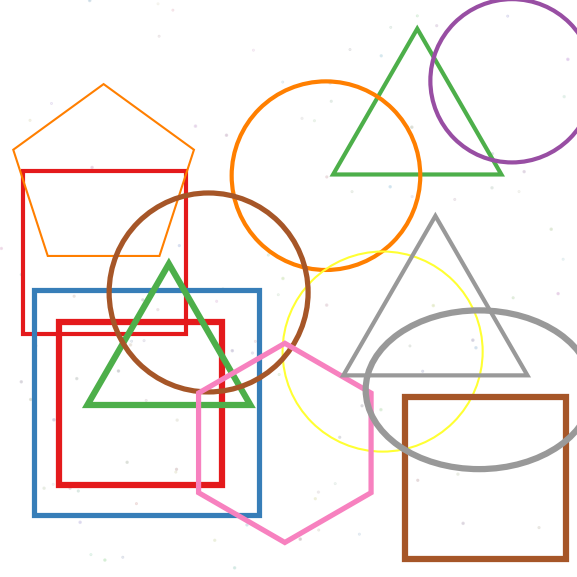[{"shape": "square", "thickness": 3, "radius": 0.7, "center": [0.243, 0.3]}, {"shape": "square", "thickness": 2, "radius": 0.71, "center": [0.181, 0.562]}, {"shape": "square", "thickness": 2.5, "radius": 0.97, "center": [0.254, 0.303]}, {"shape": "triangle", "thickness": 2, "radius": 0.84, "center": [0.723, 0.781]}, {"shape": "triangle", "thickness": 3, "radius": 0.81, "center": [0.292, 0.379]}, {"shape": "circle", "thickness": 2, "radius": 0.71, "center": [0.887, 0.859]}, {"shape": "circle", "thickness": 2, "radius": 0.82, "center": [0.564, 0.695]}, {"shape": "pentagon", "thickness": 1, "radius": 0.82, "center": [0.179, 0.689]}, {"shape": "circle", "thickness": 1, "radius": 0.87, "center": [0.663, 0.39]}, {"shape": "square", "thickness": 3, "radius": 0.7, "center": [0.841, 0.171]}, {"shape": "circle", "thickness": 2.5, "radius": 0.86, "center": [0.361, 0.493]}, {"shape": "hexagon", "thickness": 2.5, "radius": 0.86, "center": [0.493, 0.232]}, {"shape": "triangle", "thickness": 2, "radius": 0.92, "center": [0.754, 0.441]}, {"shape": "oval", "thickness": 3, "radius": 0.98, "center": [0.83, 0.324]}]